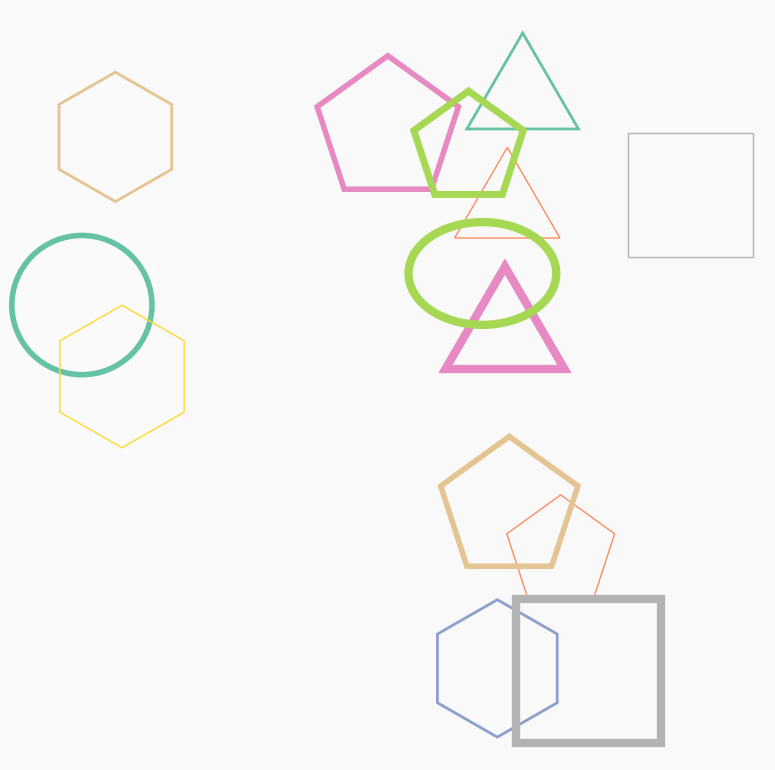[{"shape": "triangle", "thickness": 1, "radius": 0.42, "center": [0.674, 0.874]}, {"shape": "circle", "thickness": 2, "radius": 0.45, "center": [0.106, 0.604]}, {"shape": "pentagon", "thickness": 0.5, "radius": 0.37, "center": [0.723, 0.284]}, {"shape": "triangle", "thickness": 0.5, "radius": 0.39, "center": [0.655, 0.73]}, {"shape": "hexagon", "thickness": 1, "radius": 0.45, "center": [0.642, 0.132]}, {"shape": "pentagon", "thickness": 2, "radius": 0.48, "center": [0.5, 0.832]}, {"shape": "triangle", "thickness": 3, "radius": 0.44, "center": [0.652, 0.565]}, {"shape": "pentagon", "thickness": 2.5, "radius": 0.37, "center": [0.605, 0.808]}, {"shape": "oval", "thickness": 3, "radius": 0.48, "center": [0.622, 0.645]}, {"shape": "hexagon", "thickness": 0.5, "radius": 0.46, "center": [0.157, 0.511]}, {"shape": "pentagon", "thickness": 2, "radius": 0.47, "center": [0.657, 0.34]}, {"shape": "hexagon", "thickness": 1, "radius": 0.42, "center": [0.149, 0.822]}, {"shape": "square", "thickness": 0.5, "radius": 0.4, "center": [0.89, 0.747]}, {"shape": "square", "thickness": 3, "radius": 0.47, "center": [0.76, 0.128]}]